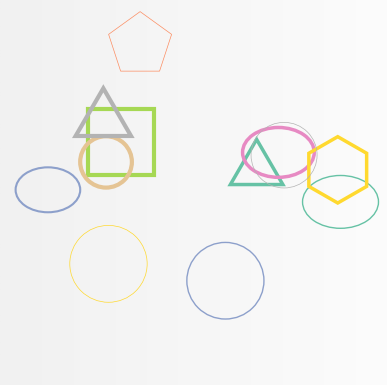[{"shape": "oval", "thickness": 1, "radius": 0.49, "center": [0.879, 0.476]}, {"shape": "triangle", "thickness": 2.5, "radius": 0.39, "center": [0.662, 0.56]}, {"shape": "pentagon", "thickness": 0.5, "radius": 0.43, "center": [0.362, 0.884]}, {"shape": "circle", "thickness": 1, "radius": 0.5, "center": [0.582, 0.271]}, {"shape": "oval", "thickness": 1.5, "radius": 0.42, "center": [0.124, 0.507]}, {"shape": "oval", "thickness": 2.5, "radius": 0.46, "center": [0.718, 0.604]}, {"shape": "square", "thickness": 3, "radius": 0.43, "center": [0.312, 0.631]}, {"shape": "circle", "thickness": 0.5, "radius": 0.5, "center": [0.28, 0.315]}, {"shape": "hexagon", "thickness": 2.5, "radius": 0.43, "center": [0.872, 0.559]}, {"shape": "circle", "thickness": 3, "radius": 0.33, "center": [0.274, 0.579]}, {"shape": "circle", "thickness": 0.5, "radius": 0.43, "center": [0.733, 0.597]}, {"shape": "triangle", "thickness": 3, "radius": 0.41, "center": [0.267, 0.688]}]